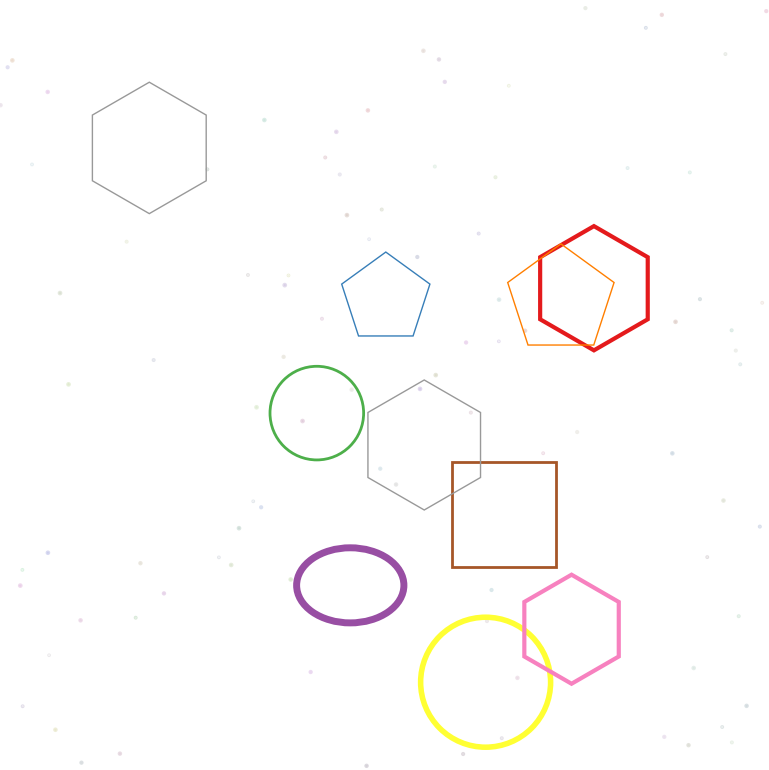[{"shape": "hexagon", "thickness": 1.5, "radius": 0.4, "center": [0.771, 0.626]}, {"shape": "pentagon", "thickness": 0.5, "radius": 0.3, "center": [0.501, 0.612]}, {"shape": "circle", "thickness": 1, "radius": 0.3, "center": [0.411, 0.463]}, {"shape": "oval", "thickness": 2.5, "radius": 0.35, "center": [0.455, 0.24]}, {"shape": "pentagon", "thickness": 0.5, "radius": 0.36, "center": [0.728, 0.611]}, {"shape": "circle", "thickness": 2, "radius": 0.42, "center": [0.631, 0.114]}, {"shape": "square", "thickness": 1, "radius": 0.34, "center": [0.654, 0.332]}, {"shape": "hexagon", "thickness": 1.5, "radius": 0.35, "center": [0.742, 0.183]}, {"shape": "hexagon", "thickness": 0.5, "radius": 0.42, "center": [0.551, 0.422]}, {"shape": "hexagon", "thickness": 0.5, "radius": 0.43, "center": [0.194, 0.808]}]